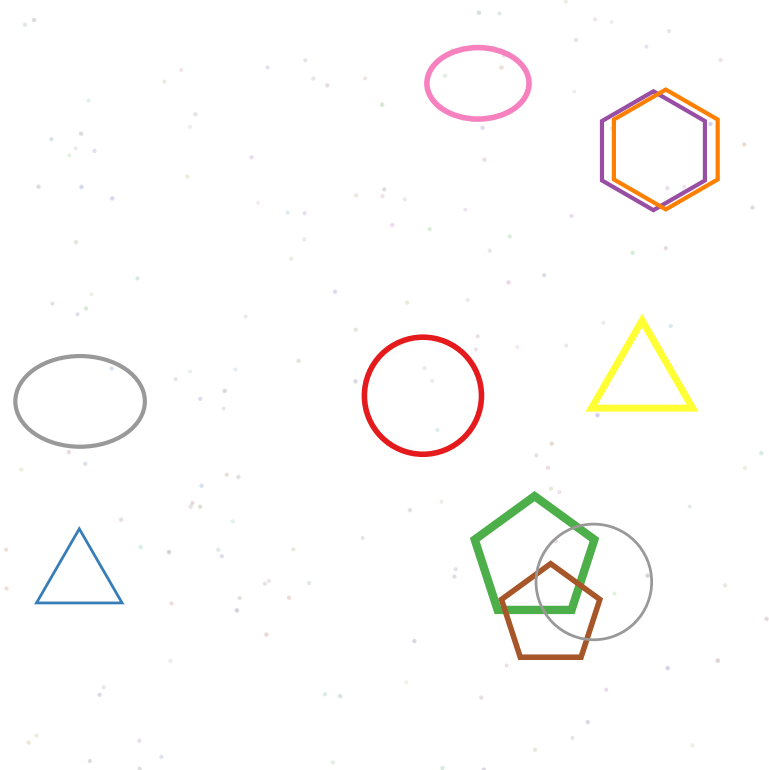[{"shape": "circle", "thickness": 2, "radius": 0.38, "center": [0.549, 0.486]}, {"shape": "triangle", "thickness": 1, "radius": 0.32, "center": [0.103, 0.249]}, {"shape": "pentagon", "thickness": 3, "radius": 0.41, "center": [0.694, 0.274]}, {"shape": "hexagon", "thickness": 1.5, "radius": 0.39, "center": [0.849, 0.804]}, {"shape": "hexagon", "thickness": 1.5, "radius": 0.39, "center": [0.865, 0.806]}, {"shape": "triangle", "thickness": 2.5, "radius": 0.38, "center": [0.834, 0.508]}, {"shape": "pentagon", "thickness": 2, "radius": 0.34, "center": [0.715, 0.201]}, {"shape": "oval", "thickness": 2, "radius": 0.33, "center": [0.621, 0.892]}, {"shape": "circle", "thickness": 1, "radius": 0.38, "center": [0.771, 0.244]}, {"shape": "oval", "thickness": 1.5, "radius": 0.42, "center": [0.104, 0.479]}]